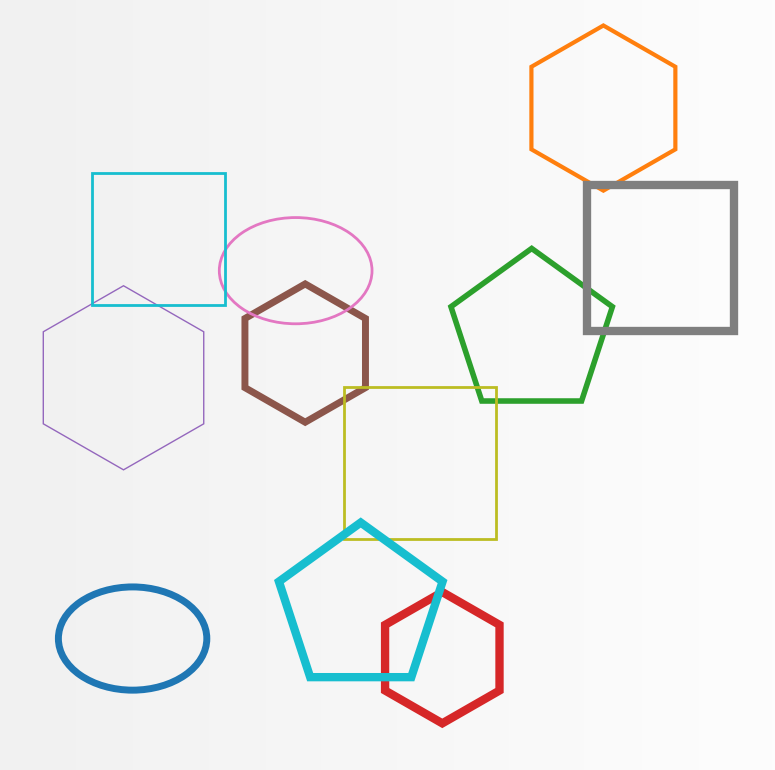[{"shape": "oval", "thickness": 2.5, "radius": 0.48, "center": [0.171, 0.171]}, {"shape": "hexagon", "thickness": 1.5, "radius": 0.54, "center": [0.779, 0.86]}, {"shape": "pentagon", "thickness": 2, "radius": 0.55, "center": [0.686, 0.568]}, {"shape": "hexagon", "thickness": 3, "radius": 0.43, "center": [0.571, 0.146]}, {"shape": "hexagon", "thickness": 0.5, "radius": 0.6, "center": [0.159, 0.509]}, {"shape": "hexagon", "thickness": 2.5, "radius": 0.45, "center": [0.394, 0.541]}, {"shape": "oval", "thickness": 1, "radius": 0.49, "center": [0.382, 0.648]}, {"shape": "square", "thickness": 3, "radius": 0.47, "center": [0.852, 0.665]}, {"shape": "square", "thickness": 1, "radius": 0.49, "center": [0.542, 0.399]}, {"shape": "pentagon", "thickness": 3, "radius": 0.55, "center": [0.465, 0.21]}, {"shape": "square", "thickness": 1, "radius": 0.43, "center": [0.205, 0.689]}]